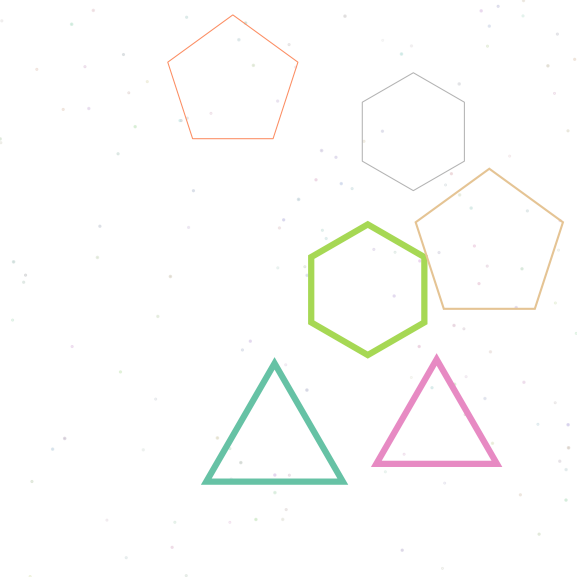[{"shape": "triangle", "thickness": 3, "radius": 0.68, "center": [0.475, 0.233]}, {"shape": "pentagon", "thickness": 0.5, "radius": 0.59, "center": [0.403, 0.855]}, {"shape": "triangle", "thickness": 3, "radius": 0.6, "center": [0.756, 0.256]}, {"shape": "hexagon", "thickness": 3, "radius": 0.57, "center": [0.637, 0.497]}, {"shape": "pentagon", "thickness": 1, "radius": 0.67, "center": [0.847, 0.573]}, {"shape": "hexagon", "thickness": 0.5, "radius": 0.51, "center": [0.716, 0.771]}]